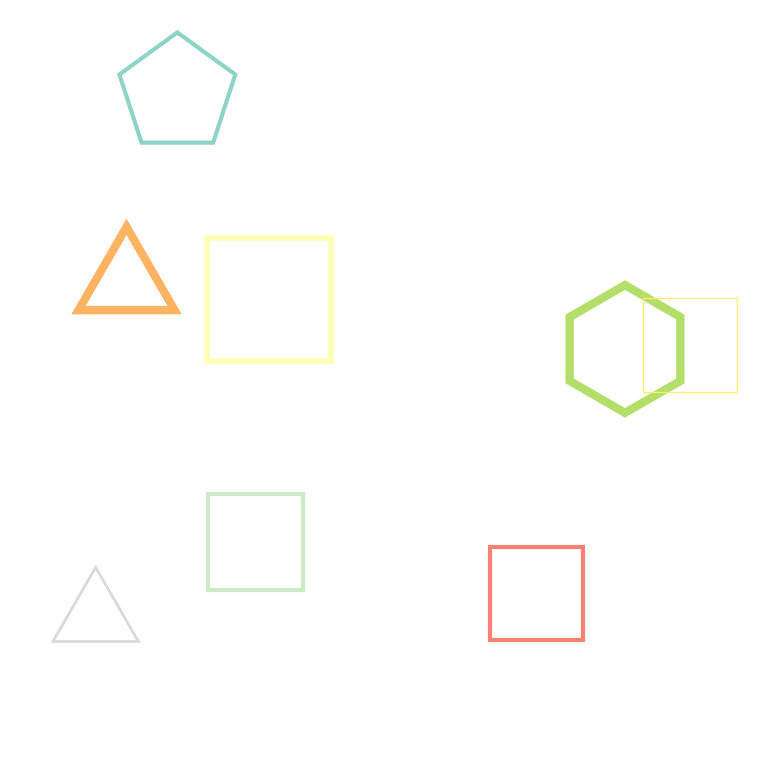[{"shape": "pentagon", "thickness": 1.5, "radius": 0.4, "center": [0.23, 0.879]}, {"shape": "square", "thickness": 2, "radius": 0.4, "center": [0.349, 0.611]}, {"shape": "square", "thickness": 1.5, "radius": 0.3, "center": [0.696, 0.229]}, {"shape": "triangle", "thickness": 3, "radius": 0.36, "center": [0.164, 0.633]}, {"shape": "hexagon", "thickness": 3, "radius": 0.41, "center": [0.812, 0.547]}, {"shape": "triangle", "thickness": 1, "radius": 0.32, "center": [0.124, 0.199]}, {"shape": "square", "thickness": 1.5, "radius": 0.31, "center": [0.332, 0.296]}, {"shape": "square", "thickness": 0.5, "radius": 0.31, "center": [0.896, 0.552]}]